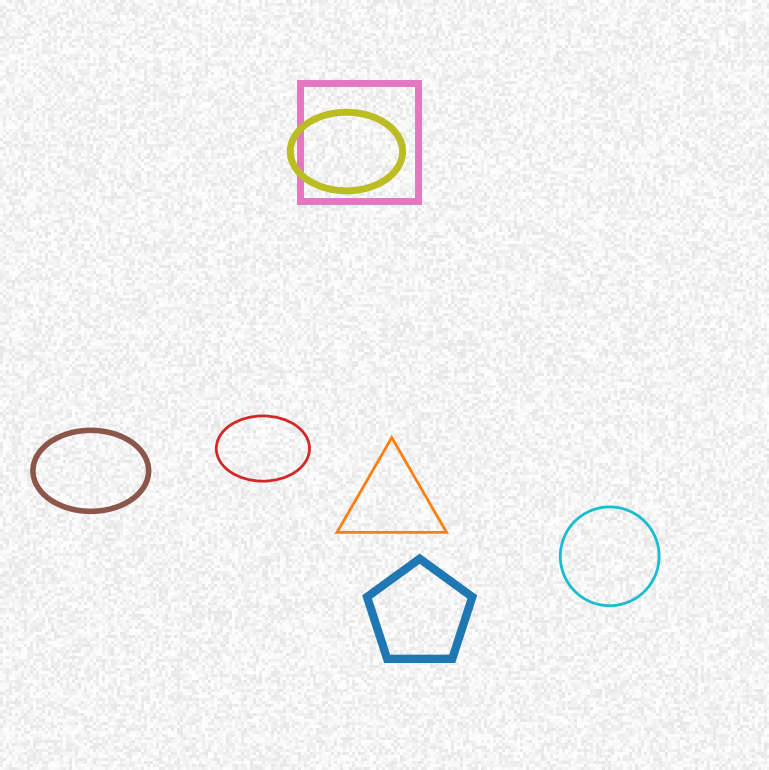[{"shape": "pentagon", "thickness": 3, "radius": 0.36, "center": [0.545, 0.203]}, {"shape": "triangle", "thickness": 1, "radius": 0.41, "center": [0.509, 0.35]}, {"shape": "oval", "thickness": 1, "radius": 0.3, "center": [0.341, 0.417]}, {"shape": "oval", "thickness": 2, "radius": 0.38, "center": [0.118, 0.389]}, {"shape": "square", "thickness": 2.5, "radius": 0.38, "center": [0.466, 0.816]}, {"shape": "oval", "thickness": 2.5, "radius": 0.36, "center": [0.45, 0.803]}, {"shape": "circle", "thickness": 1, "radius": 0.32, "center": [0.792, 0.278]}]